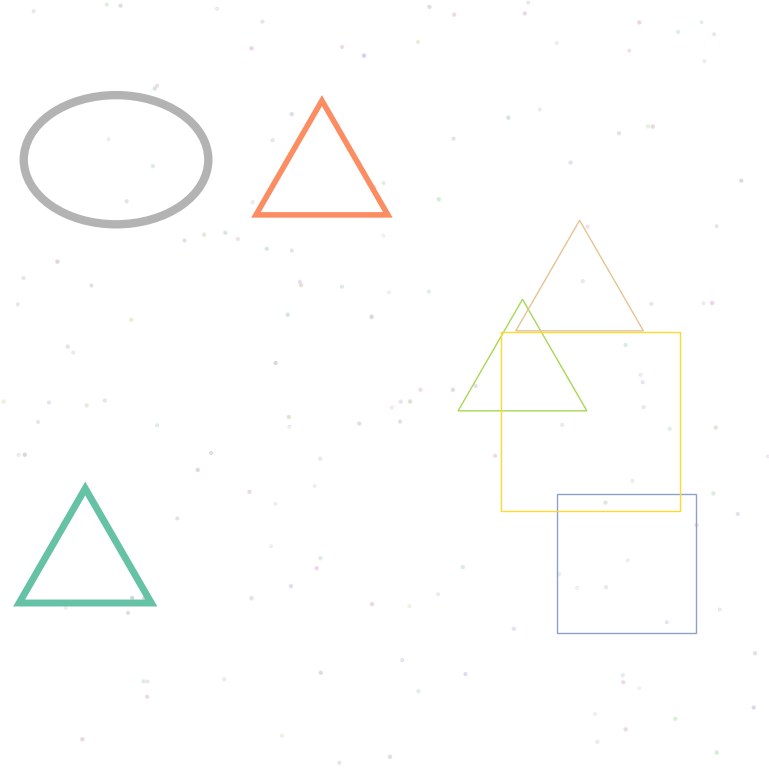[{"shape": "triangle", "thickness": 2.5, "radius": 0.5, "center": [0.111, 0.266]}, {"shape": "triangle", "thickness": 2, "radius": 0.49, "center": [0.418, 0.77]}, {"shape": "square", "thickness": 0.5, "radius": 0.45, "center": [0.813, 0.268]}, {"shape": "triangle", "thickness": 0.5, "radius": 0.48, "center": [0.679, 0.515]}, {"shape": "square", "thickness": 0.5, "radius": 0.58, "center": [0.767, 0.453]}, {"shape": "triangle", "thickness": 0.5, "radius": 0.48, "center": [0.753, 0.618]}, {"shape": "oval", "thickness": 3, "radius": 0.6, "center": [0.151, 0.793]}]